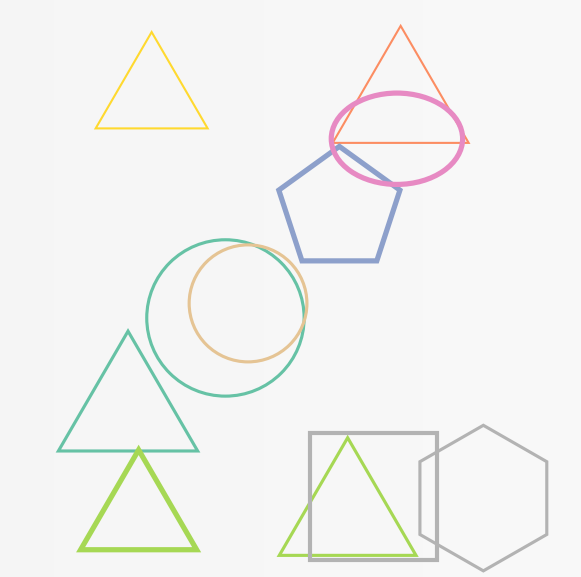[{"shape": "circle", "thickness": 1.5, "radius": 0.68, "center": [0.388, 0.449]}, {"shape": "triangle", "thickness": 1.5, "radius": 0.69, "center": [0.22, 0.287]}, {"shape": "triangle", "thickness": 1, "radius": 0.68, "center": [0.689, 0.819]}, {"shape": "pentagon", "thickness": 2.5, "radius": 0.55, "center": [0.584, 0.636]}, {"shape": "oval", "thickness": 2.5, "radius": 0.56, "center": [0.683, 0.759]}, {"shape": "triangle", "thickness": 1.5, "radius": 0.68, "center": [0.598, 0.105]}, {"shape": "triangle", "thickness": 2.5, "radius": 0.58, "center": [0.239, 0.105]}, {"shape": "triangle", "thickness": 1, "radius": 0.56, "center": [0.261, 0.832]}, {"shape": "circle", "thickness": 1.5, "radius": 0.51, "center": [0.427, 0.474]}, {"shape": "hexagon", "thickness": 1.5, "radius": 0.63, "center": [0.832, 0.137]}, {"shape": "square", "thickness": 2, "radius": 0.55, "center": [0.643, 0.14]}]